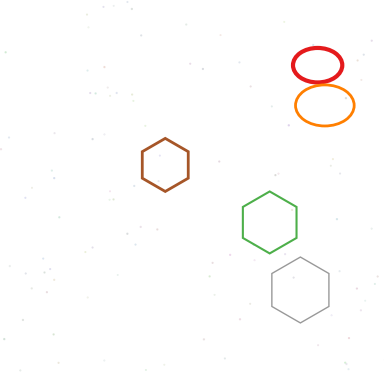[{"shape": "oval", "thickness": 3, "radius": 0.32, "center": [0.825, 0.831]}, {"shape": "hexagon", "thickness": 1.5, "radius": 0.4, "center": [0.701, 0.422]}, {"shape": "oval", "thickness": 2, "radius": 0.38, "center": [0.844, 0.726]}, {"shape": "hexagon", "thickness": 2, "radius": 0.34, "center": [0.429, 0.572]}, {"shape": "hexagon", "thickness": 1, "radius": 0.43, "center": [0.78, 0.247]}]